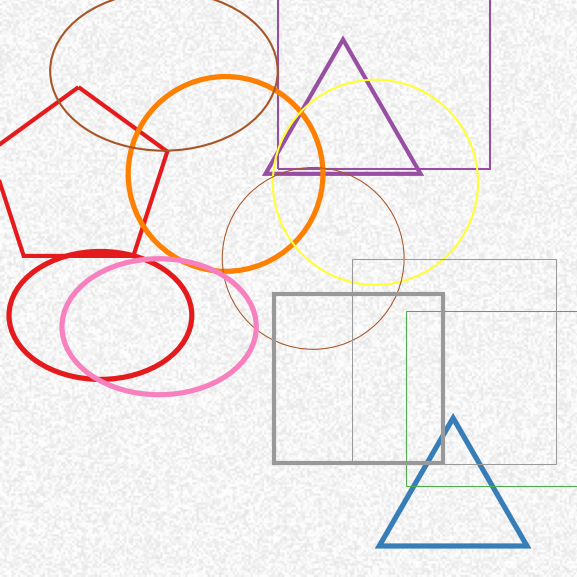[{"shape": "pentagon", "thickness": 2, "radius": 0.81, "center": [0.136, 0.687]}, {"shape": "oval", "thickness": 2.5, "radius": 0.79, "center": [0.174, 0.453]}, {"shape": "triangle", "thickness": 2.5, "radius": 0.74, "center": [0.785, 0.128]}, {"shape": "square", "thickness": 0.5, "radius": 0.76, "center": [0.855, 0.309]}, {"shape": "triangle", "thickness": 2, "radius": 0.78, "center": [0.594, 0.776]}, {"shape": "square", "thickness": 1, "radius": 0.92, "center": [0.665, 0.891]}, {"shape": "circle", "thickness": 2.5, "radius": 0.84, "center": [0.391, 0.698]}, {"shape": "circle", "thickness": 1, "radius": 0.89, "center": [0.65, 0.683]}, {"shape": "circle", "thickness": 0.5, "radius": 0.79, "center": [0.542, 0.552]}, {"shape": "oval", "thickness": 1, "radius": 0.98, "center": [0.284, 0.876]}, {"shape": "oval", "thickness": 2.5, "radius": 0.84, "center": [0.276, 0.433]}, {"shape": "square", "thickness": 2, "radius": 0.73, "center": [0.621, 0.343]}, {"shape": "square", "thickness": 0.5, "radius": 0.89, "center": [0.786, 0.373]}]